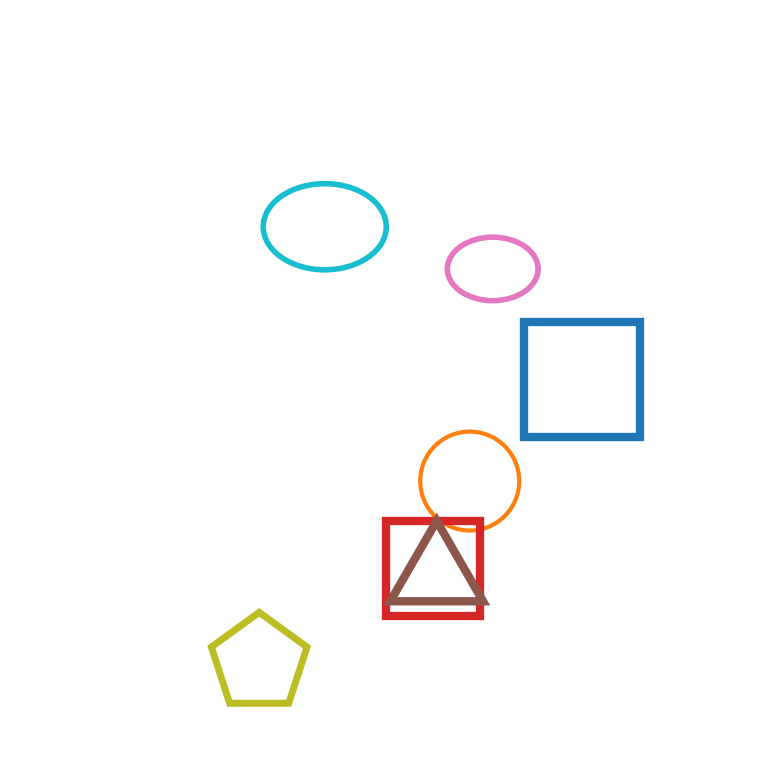[{"shape": "square", "thickness": 3, "radius": 0.37, "center": [0.756, 0.507]}, {"shape": "circle", "thickness": 1.5, "radius": 0.32, "center": [0.61, 0.375]}, {"shape": "square", "thickness": 3, "radius": 0.31, "center": [0.562, 0.262]}, {"shape": "triangle", "thickness": 3, "radius": 0.35, "center": [0.567, 0.254]}, {"shape": "oval", "thickness": 2, "radius": 0.29, "center": [0.64, 0.651]}, {"shape": "pentagon", "thickness": 2.5, "radius": 0.33, "center": [0.337, 0.139]}, {"shape": "oval", "thickness": 2, "radius": 0.4, "center": [0.422, 0.706]}]